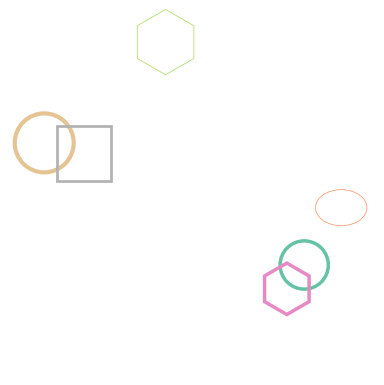[{"shape": "circle", "thickness": 2.5, "radius": 0.31, "center": [0.79, 0.312]}, {"shape": "oval", "thickness": 0.5, "radius": 0.33, "center": [0.886, 0.461]}, {"shape": "hexagon", "thickness": 2.5, "radius": 0.33, "center": [0.745, 0.25]}, {"shape": "hexagon", "thickness": 0.5, "radius": 0.42, "center": [0.43, 0.891]}, {"shape": "circle", "thickness": 3, "radius": 0.38, "center": [0.115, 0.629]}, {"shape": "square", "thickness": 2, "radius": 0.35, "center": [0.218, 0.601]}]